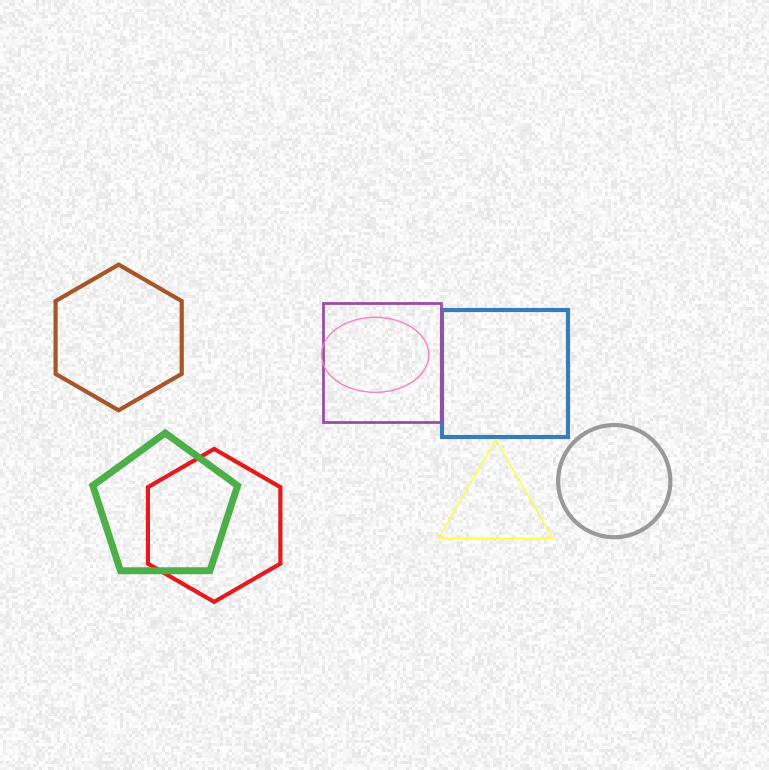[{"shape": "hexagon", "thickness": 1.5, "radius": 0.5, "center": [0.278, 0.318]}, {"shape": "square", "thickness": 1.5, "radius": 0.41, "center": [0.656, 0.515]}, {"shape": "pentagon", "thickness": 2.5, "radius": 0.49, "center": [0.215, 0.339]}, {"shape": "square", "thickness": 1, "radius": 0.39, "center": [0.496, 0.529]}, {"shape": "triangle", "thickness": 0.5, "radius": 0.43, "center": [0.644, 0.344]}, {"shape": "hexagon", "thickness": 1.5, "radius": 0.47, "center": [0.154, 0.562]}, {"shape": "oval", "thickness": 0.5, "radius": 0.35, "center": [0.487, 0.539]}, {"shape": "circle", "thickness": 1.5, "radius": 0.36, "center": [0.798, 0.375]}]